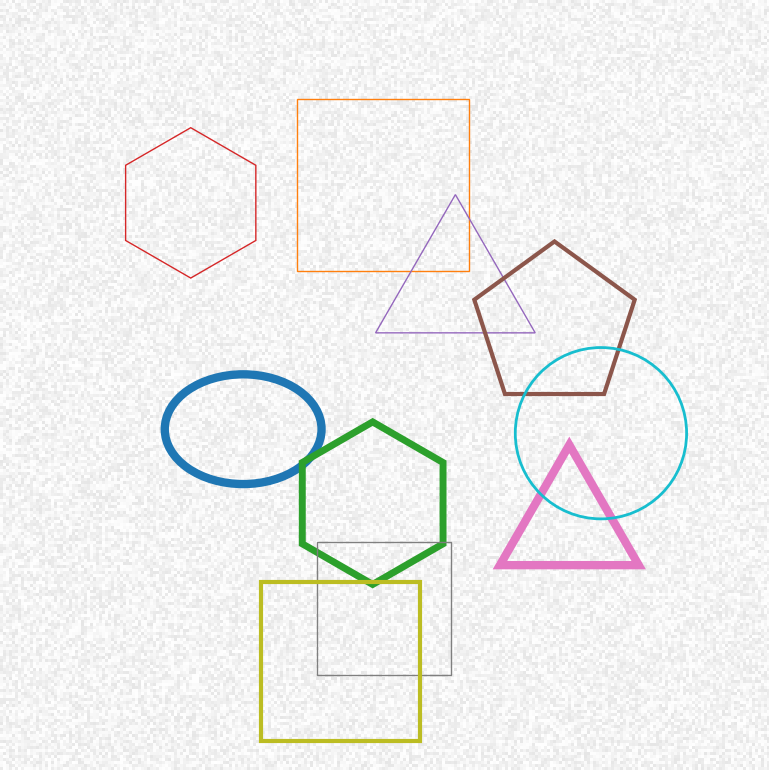[{"shape": "oval", "thickness": 3, "radius": 0.51, "center": [0.316, 0.443]}, {"shape": "square", "thickness": 0.5, "radius": 0.56, "center": [0.497, 0.76]}, {"shape": "hexagon", "thickness": 2.5, "radius": 0.53, "center": [0.484, 0.347]}, {"shape": "hexagon", "thickness": 0.5, "radius": 0.49, "center": [0.248, 0.737]}, {"shape": "triangle", "thickness": 0.5, "radius": 0.6, "center": [0.591, 0.628]}, {"shape": "pentagon", "thickness": 1.5, "radius": 0.55, "center": [0.72, 0.577]}, {"shape": "triangle", "thickness": 3, "radius": 0.52, "center": [0.739, 0.318]}, {"shape": "square", "thickness": 0.5, "radius": 0.43, "center": [0.499, 0.21]}, {"shape": "square", "thickness": 1.5, "radius": 0.52, "center": [0.442, 0.141]}, {"shape": "circle", "thickness": 1, "radius": 0.56, "center": [0.78, 0.437]}]